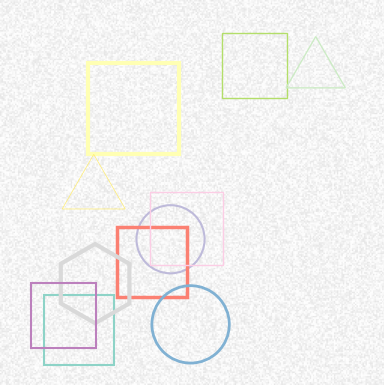[{"shape": "square", "thickness": 1.5, "radius": 0.46, "center": [0.205, 0.143]}, {"shape": "square", "thickness": 3, "radius": 0.59, "center": [0.347, 0.717]}, {"shape": "circle", "thickness": 1.5, "radius": 0.44, "center": [0.443, 0.379]}, {"shape": "square", "thickness": 2.5, "radius": 0.45, "center": [0.394, 0.319]}, {"shape": "circle", "thickness": 2, "radius": 0.5, "center": [0.495, 0.157]}, {"shape": "square", "thickness": 1, "radius": 0.42, "center": [0.661, 0.829]}, {"shape": "square", "thickness": 1, "radius": 0.47, "center": [0.484, 0.407]}, {"shape": "hexagon", "thickness": 3, "radius": 0.51, "center": [0.247, 0.263]}, {"shape": "square", "thickness": 1.5, "radius": 0.42, "center": [0.165, 0.181]}, {"shape": "triangle", "thickness": 1, "radius": 0.44, "center": [0.82, 0.816]}, {"shape": "triangle", "thickness": 0.5, "radius": 0.47, "center": [0.243, 0.505]}]